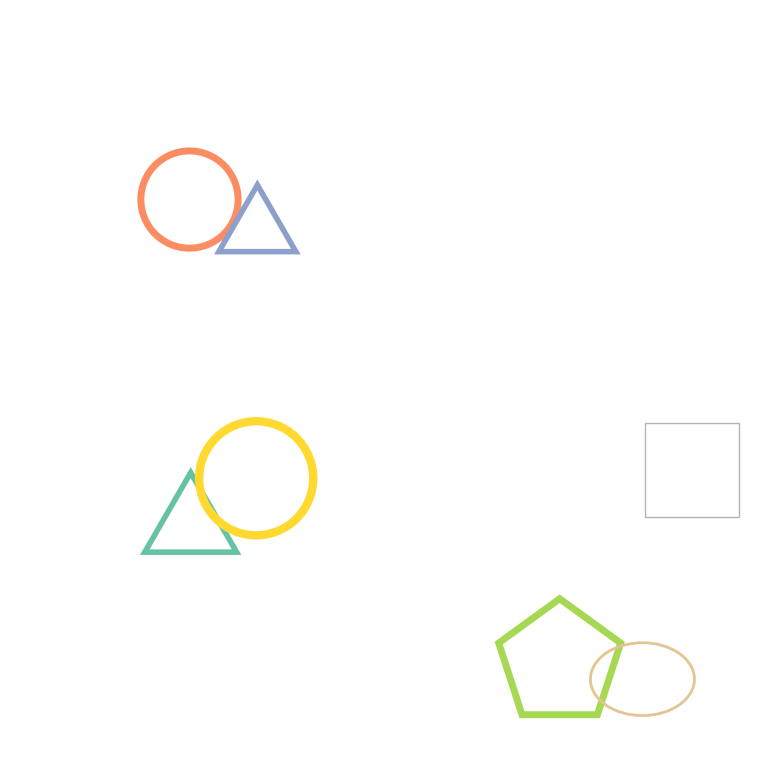[{"shape": "triangle", "thickness": 2, "radius": 0.34, "center": [0.248, 0.317]}, {"shape": "circle", "thickness": 2.5, "radius": 0.32, "center": [0.246, 0.741]}, {"shape": "triangle", "thickness": 2, "radius": 0.29, "center": [0.334, 0.702]}, {"shape": "pentagon", "thickness": 2.5, "radius": 0.42, "center": [0.727, 0.139]}, {"shape": "circle", "thickness": 3, "radius": 0.37, "center": [0.333, 0.379]}, {"shape": "oval", "thickness": 1, "radius": 0.34, "center": [0.834, 0.118]}, {"shape": "square", "thickness": 0.5, "radius": 0.31, "center": [0.899, 0.39]}]